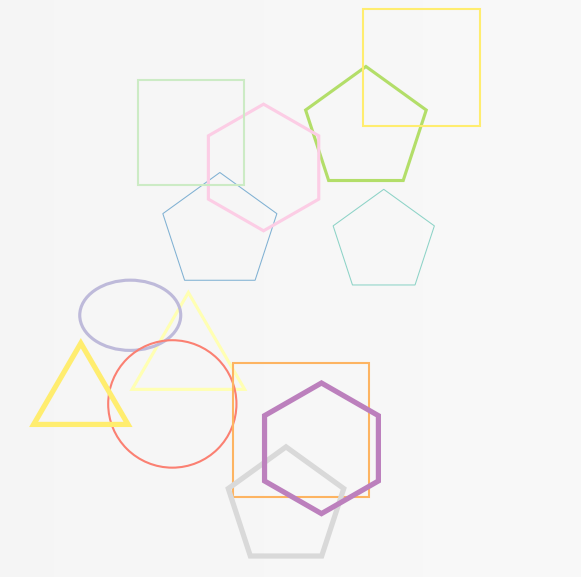[{"shape": "pentagon", "thickness": 0.5, "radius": 0.46, "center": [0.66, 0.58]}, {"shape": "triangle", "thickness": 1.5, "radius": 0.56, "center": [0.324, 0.381]}, {"shape": "oval", "thickness": 1.5, "radius": 0.43, "center": [0.224, 0.453]}, {"shape": "circle", "thickness": 1, "radius": 0.55, "center": [0.296, 0.3]}, {"shape": "pentagon", "thickness": 0.5, "radius": 0.52, "center": [0.378, 0.597]}, {"shape": "square", "thickness": 1, "radius": 0.58, "center": [0.518, 0.254]}, {"shape": "pentagon", "thickness": 1.5, "radius": 0.55, "center": [0.63, 0.775]}, {"shape": "hexagon", "thickness": 1.5, "radius": 0.55, "center": [0.453, 0.709]}, {"shape": "pentagon", "thickness": 2.5, "radius": 0.52, "center": [0.492, 0.121]}, {"shape": "hexagon", "thickness": 2.5, "radius": 0.57, "center": [0.553, 0.223]}, {"shape": "square", "thickness": 1, "radius": 0.45, "center": [0.329, 0.77]}, {"shape": "triangle", "thickness": 2.5, "radius": 0.47, "center": [0.139, 0.311]}, {"shape": "square", "thickness": 1, "radius": 0.5, "center": [0.724, 0.882]}]